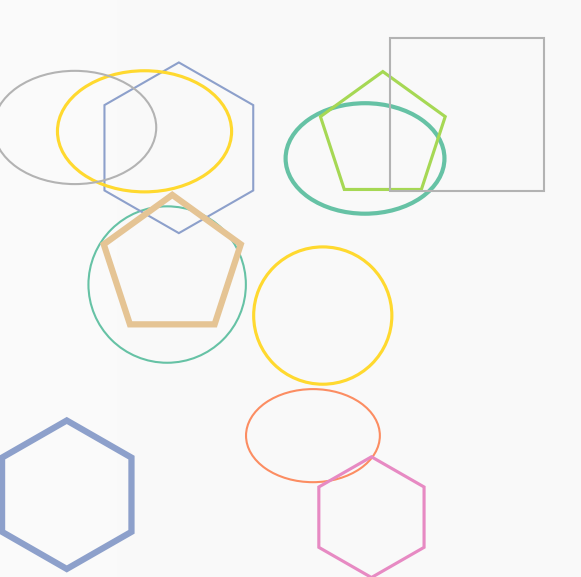[{"shape": "oval", "thickness": 2, "radius": 0.68, "center": [0.628, 0.725]}, {"shape": "circle", "thickness": 1, "radius": 0.68, "center": [0.288, 0.506]}, {"shape": "oval", "thickness": 1, "radius": 0.58, "center": [0.538, 0.245]}, {"shape": "hexagon", "thickness": 1, "radius": 0.74, "center": [0.308, 0.743]}, {"shape": "hexagon", "thickness": 3, "radius": 0.64, "center": [0.115, 0.142]}, {"shape": "hexagon", "thickness": 1.5, "radius": 0.52, "center": [0.639, 0.104]}, {"shape": "pentagon", "thickness": 1.5, "radius": 0.56, "center": [0.659, 0.762]}, {"shape": "circle", "thickness": 1.5, "radius": 0.59, "center": [0.555, 0.453]}, {"shape": "oval", "thickness": 1.5, "radius": 0.75, "center": [0.249, 0.772]}, {"shape": "pentagon", "thickness": 3, "radius": 0.62, "center": [0.296, 0.538]}, {"shape": "square", "thickness": 1, "radius": 0.66, "center": [0.804, 0.801]}, {"shape": "oval", "thickness": 1, "radius": 0.7, "center": [0.129, 0.778]}]